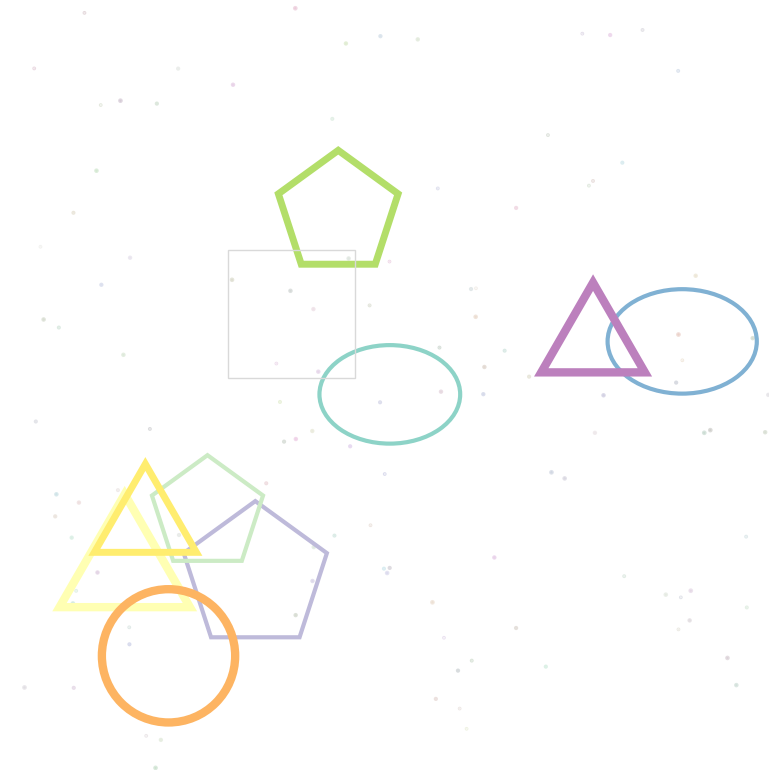[{"shape": "oval", "thickness": 1.5, "radius": 0.46, "center": [0.506, 0.488]}, {"shape": "triangle", "thickness": 3, "radius": 0.49, "center": [0.162, 0.26]}, {"shape": "pentagon", "thickness": 1.5, "radius": 0.49, "center": [0.332, 0.251]}, {"shape": "oval", "thickness": 1.5, "radius": 0.48, "center": [0.886, 0.557]}, {"shape": "circle", "thickness": 3, "radius": 0.43, "center": [0.219, 0.148]}, {"shape": "pentagon", "thickness": 2.5, "radius": 0.41, "center": [0.439, 0.723]}, {"shape": "square", "thickness": 0.5, "radius": 0.41, "center": [0.379, 0.592]}, {"shape": "triangle", "thickness": 3, "radius": 0.39, "center": [0.77, 0.555]}, {"shape": "pentagon", "thickness": 1.5, "radius": 0.38, "center": [0.269, 0.333]}, {"shape": "triangle", "thickness": 2.5, "radius": 0.38, "center": [0.189, 0.321]}]